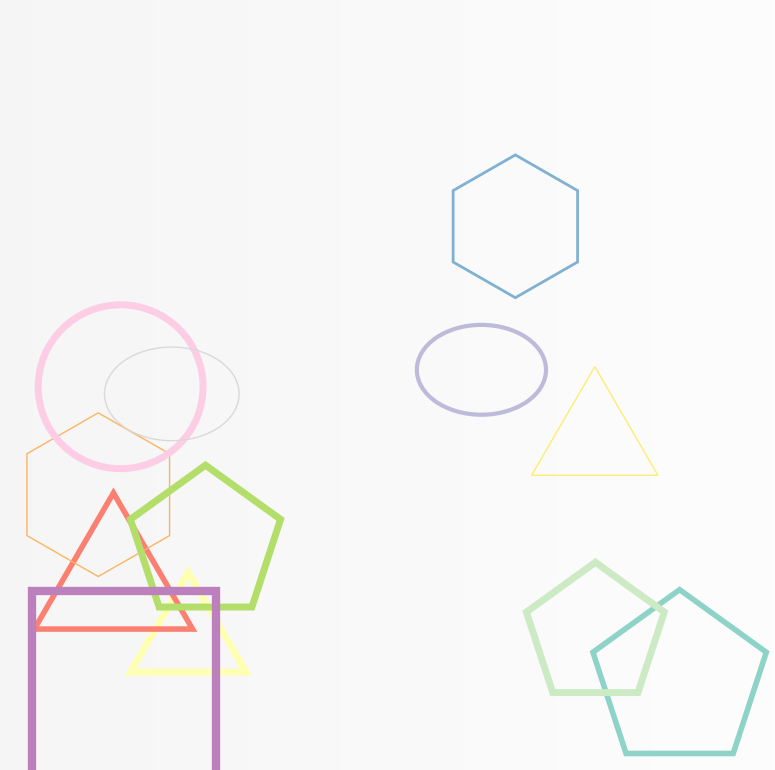[{"shape": "pentagon", "thickness": 2, "radius": 0.59, "center": [0.877, 0.117]}, {"shape": "triangle", "thickness": 2.5, "radius": 0.43, "center": [0.243, 0.17]}, {"shape": "oval", "thickness": 1.5, "radius": 0.42, "center": [0.621, 0.52]}, {"shape": "triangle", "thickness": 2, "radius": 0.59, "center": [0.146, 0.242]}, {"shape": "hexagon", "thickness": 1, "radius": 0.46, "center": [0.665, 0.706]}, {"shape": "hexagon", "thickness": 0.5, "radius": 0.53, "center": [0.127, 0.358]}, {"shape": "pentagon", "thickness": 2.5, "radius": 0.51, "center": [0.265, 0.294]}, {"shape": "circle", "thickness": 2.5, "radius": 0.53, "center": [0.156, 0.498]}, {"shape": "oval", "thickness": 0.5, "radius": 0.43, "center": [0.222, 0.488]}, {"shape": "square", "thickness": 3, "radius": 0.59, "center": [0.16, 0.114]}, {"shape": "pentagon", "thickness": 2.5, "radius": 0.47, "center": [0.768, 0.176]}, {"shape": "triangle", "thickness": 0.5, "radius": 0.47, "center": [0.767, 0.43]}]